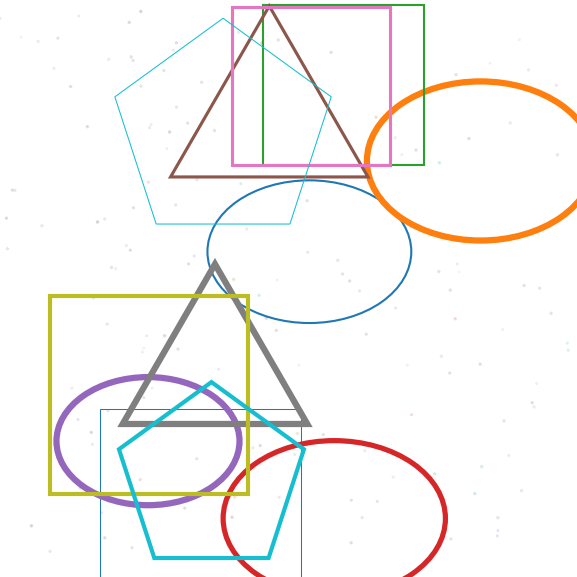[{"shape": "square", "thickness": 0.5, "radius": 0.87, "center": [0.347, 0.117]}, {"shape": "oval", "thickness": 1, "radius": 0.88, "center": [0.536, 0.563]}, {"shape": "oval", "thickness": 3, "radius": 0.98, "center": [0.832, 0.72]}, {"shape": "square", "thickness": 1, "radius": 0.7, "center": [0.594, 0.852]}, {"shape": "oval", "thickness": 2.5, "radius": 0.96, "center": [0.579, 0.101]}, {"shape": "oval", "thickness": 3, "radius": 0.79, "center": [0.256, 0.235]}, {"shape": "triangle", "thickness": 1.5, "radius": 0.99, "center": [0.466, 0.791]}, {"shape": "square", "thickness": 1.5, "radius": 0.68, "center": [0.539, 0.85]}, {"shape": "triangle", "thickness": 3, "radius": 0.92, "center": [0.372, 0.357]}, {"shape": "square", "thickness": 2, "radius": 0.86, "center": [0.258, 0.315]}, {"shape": "pentagon", "thickness": 0.5, "radius": 0.98, "center": [0.386, 0.771]}, {"shape": "pentagon", "thickness": 2, "radius": 0.84, "center": [0.366, 0.169]}]